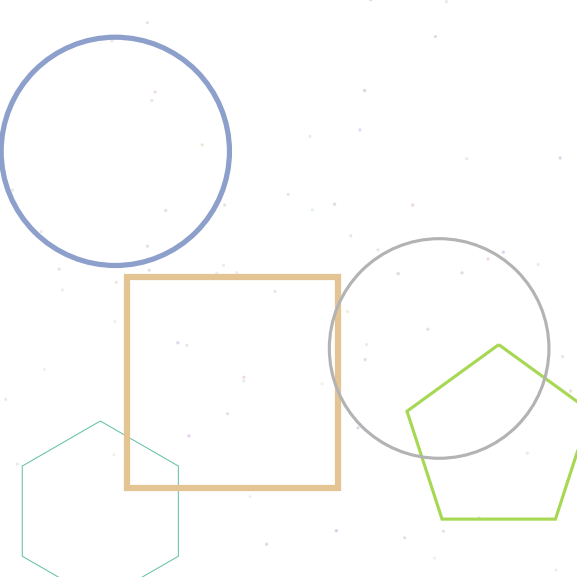[{"shape": "hexagon", "thickness": 0.5, "radius": 0.78, "center": [0.174, 0.114]}, {"shape": "circle", "thickness": 2.5, "radius": 0.99, "center": [0.2, 0.737]}, {"shape": "pentagon", "thickness": 1.5, "radius": 0.84, "center": [0.864, 0.235]}, {"shape": "square", "thickness": 3, "radius": 0.91, "center": [0.402, 0.337]}, {"shape": "circle", "thickness": 1.5, "radius": 0.95, "center": [0.76, 0.396]}]